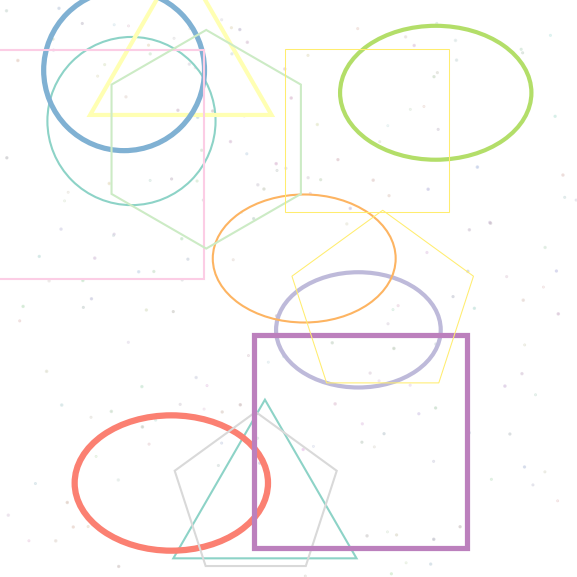[{"shape": "circle", "thickness": 1, "radius": 0.73, "center": [0.228, 0.79]}, {"shape": "triangle", "thickness": 1, "radius": 0.92, "center": [0.459, 0.124]}, {"shape": "triangle", "thickness": 2, "radius": 0.91, "center": [0.313, 0.891]}, {"shape": "oval", "thickness": 2, "radius": 0.71, "center": [0.621, 0.428]}, {"shape": "oval", "thickness": 3, "radius": 0.84, "center": [0.297, 0.163]}, {"shape": "circle", "thickness": 2.5, "radius": 0.7, "center": [0.215, 0.878]}, {"shape": "oval", "thickness": 1, "radius": 0.79, "center": [0.527, 0.552]}, {"shape": "oval", "thickness": 2, "radius": 0.83, "center": [0.755, 0.839]}, {"shape": "square", "thickness": 1, "radius": 0.99, "center": [0.155, 0.714]}, {"shape": "pentagon", "thickness": 1, "radius": 0.74, "center": [0.443, 0.138]}, {"shape": "square", "thickness": 2.5, "radius": 0.92, "center": [0.624, 0.235]}, {"shape": "hexagon", "thickness": 1, "radius": 0.95, "center": [0.357, 0.758]}, {"shape": "pentagon", "thickness": 0.5, "radius": 0.83, "center": [0.663, 0.47]}, {"shape": "square", "thickness": 0.5, "radius": 0.71, "center": [0.635, 0.773]}]